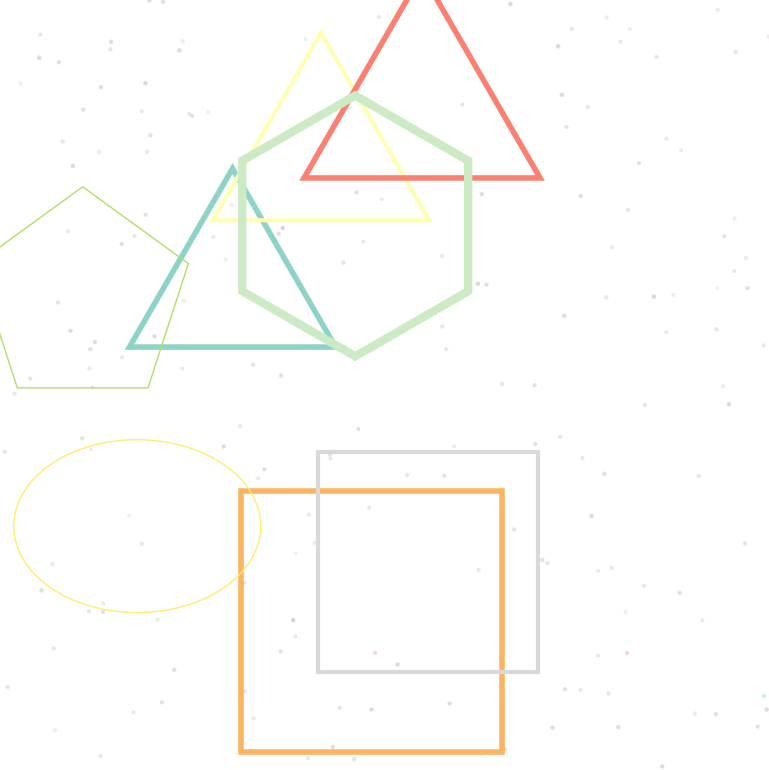[{"shape": "triangle", "thickness": 2, "radius": 0.77, "center": [0.302, 0.627]}, {"shape": "triangle", "thickness": 1.5, "radius": 0.81, "center": [0.417, 0.795]}, {"shape": "triangle", "thickness": 2, "radius": 0.88, "center": [0.548, 0.857]}, {"shape": "square", "thickness": 2, "radius": 0.85, "center": [0.483, 0.193]}, {"shape": "pentagon", "thickness": 0.5, "radius": 0.72, "center": [0.107, 0.613]}, {"shape": "square", "thickness": 1.5, "radius": 0.71, "center": [0.555, 0.27]}, {"shape": "hexagon", "thickness": 3, "radius": 0.85, "center": [0.461, 0.707]}, {"shape": "oval", "thickness": 0.5, "radius": 0.8, "center": [0.178, 0.317]}]